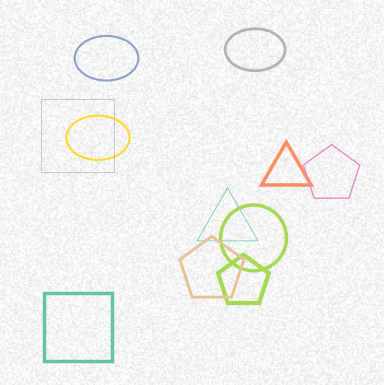[{"shape": "triangle", "thickness": 0.5, "radius": 0.46, "center": [0.591, 0.42]}, {"shape": "square", "thickness": 2.5, "radius": 0.44, "center": [0.202, 0.151]}, {"shape": "triangle", "thickness": 2.5, "radius": 0.37, "center": [0.744, 0.557]}, {"shape": "oval", "thickness": 1.5, "radius": 0.41, "center": [0.277, 0.849]}, {"shape": "pentagon", "thickness": 1, "radius": 0.38, "center": [0.861, 0.548]}, {"shape": "circle", "thickness": 2.5, "radius": 0.43, "center": [0.659, 0.382]}, {"shape": "pentagon", "thickness": 3, "radius": 0.35, "center": [0.632, 0.269]}, {"shape": "oval", "thickness": 1.5, "radius": 0.41, "center": [0.254, 0.642]}, {"shape": "pentagon", "thickness": 2, "radius": 0.44, "center": [0.55, 0.299]}, {"shape": "square", "thickness": 0.5, "radius": 0.47, "center": [0.201, 0.648]}, {"shape": "oval", "thickness": 2, "radius": 0.39, "center": [0.663, 0.871]}]